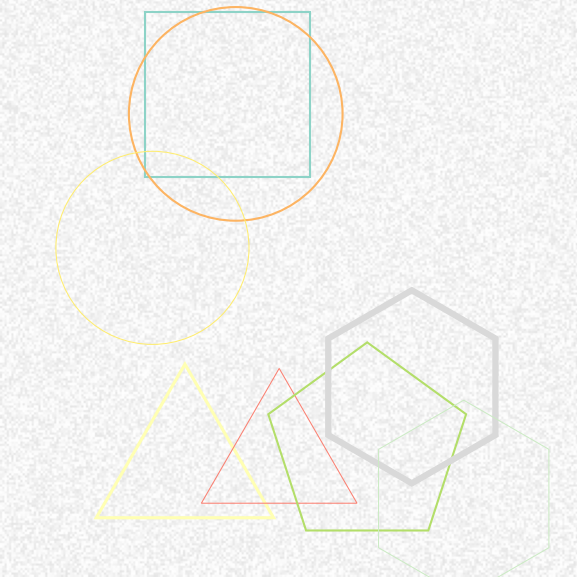[{"shape": "square", "thickness": 1, "radius": 0.72, "center": [0.394, 0.835]}, {"shape": "triangle", "thickness": 1.5, "radius": 0.89, "center": [0.32, 0.191]}, {"shape": "triangle", "thickness": 0.5, "radius": 0.78, "center": [0.483, 0.206]}, {"shape": "circle", "thickness": 1, "radius": 0.92, "center": [0.408, 0.802]}, {"shape": "pentagon", "thickness": 1, "radius": 0.9, "center": [0.636, 0.226]}, {"shape": "hexagon", "thickness": 3, "radius": 0.84, "center": [0.713, 0.329]}, {"shape": "hexagon", "thickness": 0.5, "radius": 0.85, "center": [0.803, 0.136]}, {"shape": "circle", "thickness": 0.5, "radius": 0.84, "center": [0.264, 0.57]}]